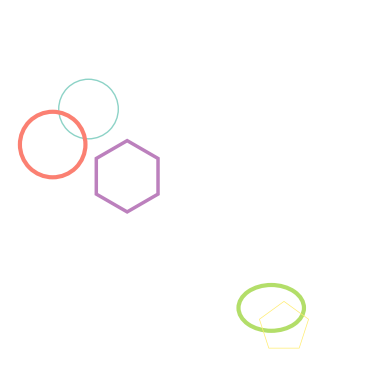[{"shape": "circle", "thickness": 1, "radius": 0.39, "center": [0.23, 0.717]}, {"shape": "circle", "thickness": 3, "radius": 0.43, "center": [0.137, 0.625]}, {"shape": "oval", "thickness": 3, "radius": 0.43, "center": [0.705, 0.2]}, {"shape": "hexagon", "thickness": 2.5, "radius": 0.46, "center": [0.33, 0.542]}, {"shape": "pentagon", "thickness": 0.5, "radius": 0.34, "center": [0.738, 0.15]}]